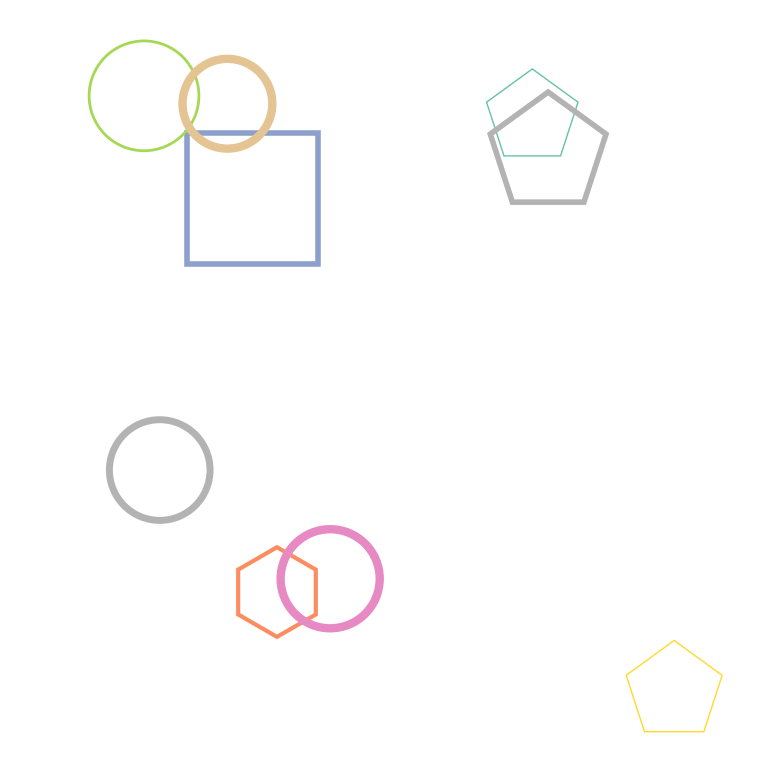[{"shape": "pentagon", "thickness": 0.5, "radius": 0.31, "center": [0.691, 0.848]}, {"shape": "hexagon", "thickness": 1.5, "radius": 0.29, "center": [0.36, 0.231]}, {"shape": "square", "thickness": 2, "radius": 0.42, "center": [0.328, 0.742]}, {"shape": "circle", "thickness": 3, "radius": 0.32, "center": [0.429, 0.248]}, {"shape": "circle", "thickness": 1, "radius": 0.36, "center": [0.187, 0.876]}, {"shape": "pentagon", "thickness": 0.5, "radius": 0.33, "center": [0.876, 0.103]}, {"shape": "circle", "thickness": 3, "radius": 0.29, "center": [0.295, 0.865]}, {"shape": "pentagon", "thickness": 2, "radius": 0.4, "center": [0.712, 0.801]}, {"shape": "circle", "thickness": 2.5, "radius": 0.33, "center": [0.207, 0.39]}]